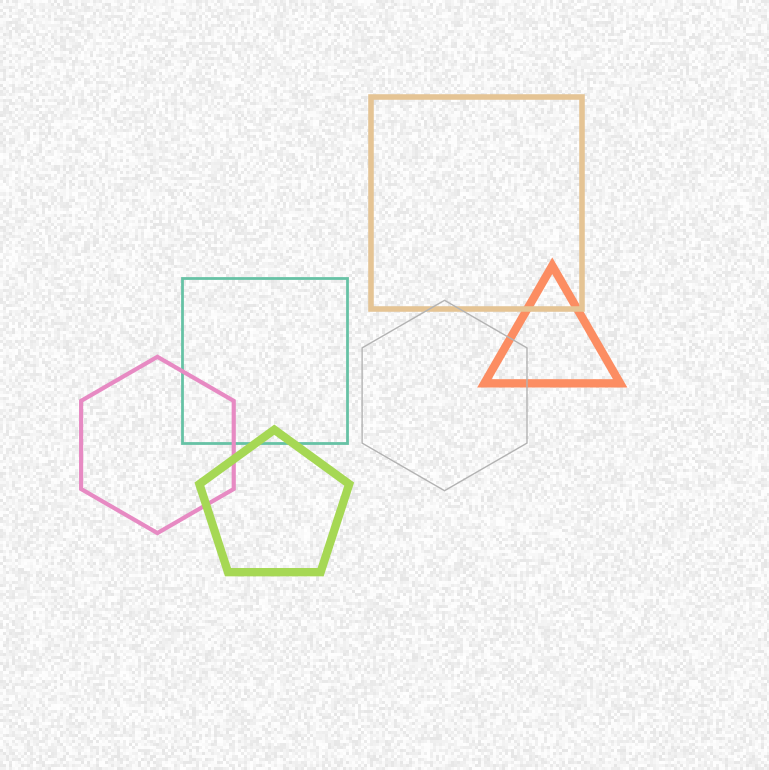[{"shape": "square", "thickness": 1, "radius": 0.54, "center": [0.343, 0.532]}, {"shape": "triangle", "thickness": 3, "radius": 0.51, "center": [0.717, 0.553]}, {"shape": "hexagon", "thickness": 1.5, "radius": 0.57, "center": [0.204, 0.422]}, {"shape": "pentagon", "thickness": 3, "radius": 0.51, "center": [0.356, 0.34]}, {"shape": "square", "thickness": 2, "radius": 0.69, "center": [0.619, 0.736]}, {"shape": "hexagon", "thickness": 0.5, "radius": 0.62, "center": [0.577, 0.486]}]